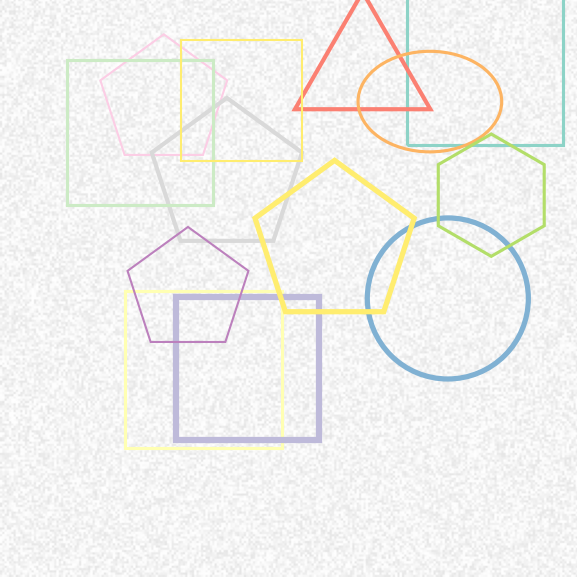[{"shape": "square", "thickness": 1.5, "radius": 0.68, "center": [0.84, 0.884]}, {"shape": "square", "thickness": 1.5, "radius": 0.68, "center": [0.353, 0.359]}, {"shape": "square", "thickness": 3, "radius": 0.62, "center": [0.428, 0.361]}, {"shape": "triangle", "thickness": 2, "radius": 0.68, "center": [0.628, 0.878]}, {"shape": "circle", "thickness": 2.5, "radius": 0.7, "center": [0.775, 0.482]}, {"shape": "oval", "thickness": 1.5, "radius": 0.62, "center": [0.744, 0.823]}, {"shape": "hexagon", "thickness": 1.5, "radius": 0.53, "center": [0.851, 0.661]}, {"shape": "pentagon", "thickness": 1, "radius": 0.58, "center": [0.284, 0.824]}, {"shape": "pentagon", "thickness": 2, "radius": 0.68, "center": [0.393, 0.693]}, {"shape": "pentagon", "thickness": 1, "radius": 0.55, "center": [0.326, 0.496]}, {"shape": "square", "thickness": 1.5, "radius": 0.63, "center": [0.243, 0.77]}, {"shape": "square", "thickness": 1, "radius": 0.52, "center": [0.418, 0.825]}, {"shape": "pentagon", "thickness": 2.5, "radius": 0.72, "center": [0.579, 0.577]}]